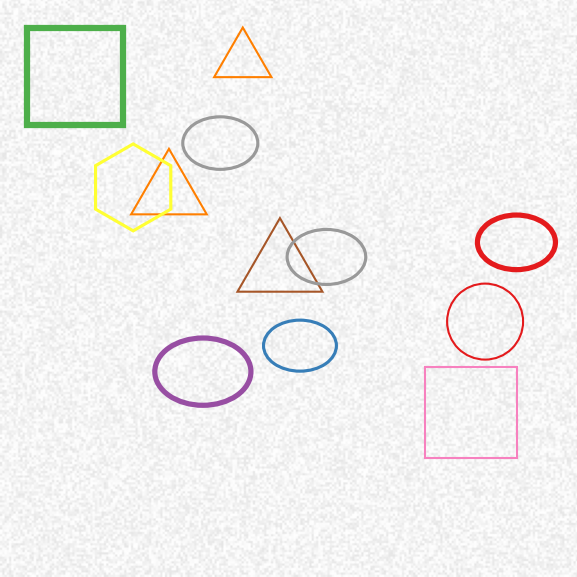[{"shape": "oval", "thickness": 2.5, "radius": 0.34, "center": [0.894, 0.579]}, {"shape": "circle", "thickness": 1, "radius": 0.33, "center": [0.84, 0.442]}, {"shape": "oval", "thickness": 1.5, "radius": 0.32, "center": [0.519, 0.401]}, {"shape": "square", "thickness": 3, "radius": 0.42, "center": [0.13, 0.867]}, {"shape": "oval", "thickness": 2.5, "radius": 0.42, "center": [0.351, 0.356]}, {"shape": "triangle", "thickness": 1, "radius": 0.29, "center": [0.42, 0.894]}, {"shape": "triangle", "thickness": 1, "radius": 0.38, "center": [0.293, 0.666]}, {"shape": "hexagon", "thickness": 1.5, "radius": 0.38, "center": [0.231, 0.675]}, {"shape": "triangle", "thickness": 1, "radius": 0.42, "center": [0.485, 0.537]}, {"shape": "square", "thickness": 1, "radius": 0.4, "center": [0.815, 0.285]}, {"shape": "oval", "thickness": 1.5, "radius": 0.32, "center": [0.381, 0.751]}, {"shape": "oval", "thickness": 1.5, "radius": 0.34, "center": [0.565, 0.554]}]